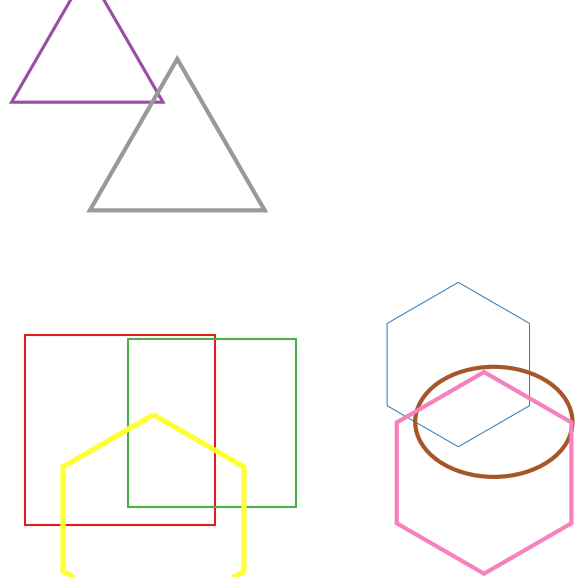[{"shape": "square", "thickness": 1, "radius": 0.82, "center": [0.208, 0.255]}, {"shape": "hexagon", "thickness": 0.5, "radius": 0.71, "center": [0.794, 0.368]}, {"shape": "square", "thickness": 1, "radius": 0.73, "center": [0.367, 0.267]}, {"shape": "triangle", "thickness": 1.5, "radius": 0.76, "center": [0.151, 0.898]}, {"shape": "hexagon", "thickness": 2.5, "radius": 0.9, "center": [0.266, 0.1]}, {"shape": "oval", "thickness": 2, "radius": 0.68, "center": [0.855, 0.269]}, {"shape": "hexagon", "thickness": 2, "radius": 0.87, "center": [0.838, 0.18]}, {"shape": "triangle", "thickness": 2, "radius": 0.87, "center": [0.307, 0.722]}]